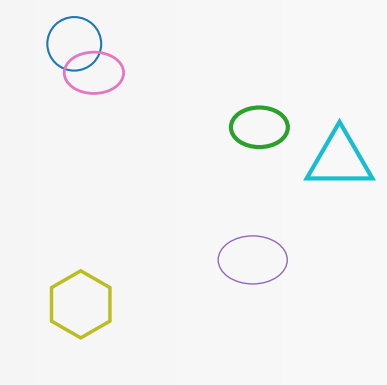[{"shape": "circle", "thickness": 1.5, "radius": 0.35, "center": [0.192, 0.886]}, {"shape": "oval", "thickness": 3, "radius": 0.37, "center": [0.669, 0.669]}, {"shape": "oval", "thickness": 1, "radius": 0.45, "center": [0.652, 0.325]}, {"shape": "oval", "thickness": 2, "radius": 0.38, "center": [0.242, 0.811]}, {"shape": "hexagon", "thickness": 2.5, "radius": 0.44, "center": [0.208, 0.209]}, {"shape": "triangle", "thickness": 3, "radius": 0.49, "center": [0.876, 0.586]}]